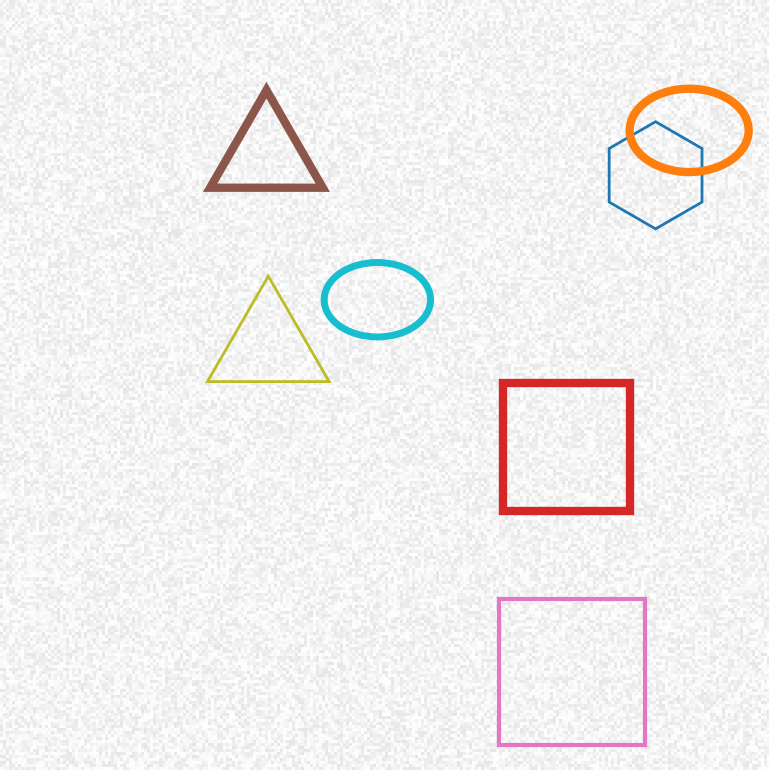[{"shape": "hexagon", "thickness": 1, "radius": 0.35, "center": [0.851, 0.772]}, {"shape": "oval", "thickness": 3, "radius": 0.39, "center": [0.895, 0.831]}, {"shape": "square", "thickness": 3, "radius": 0.41, "center": [0.736, 0.42]}, {"shape": "triangle", "thickness": 3, "radius": 0.42, "center": [0.346, 0.798]}, {"shape": "square", "thickness": 1.5, "radius": 0.47, "center": [0.743, 0.127]}, {"shape": "triangle", "thickness": 1, "radius": 0.46, "center": [0.348, 0.55]}, {"shape": "oval", "thickness": 2.5, "radius": 0.35, "center": [0.49, 0.611]}]